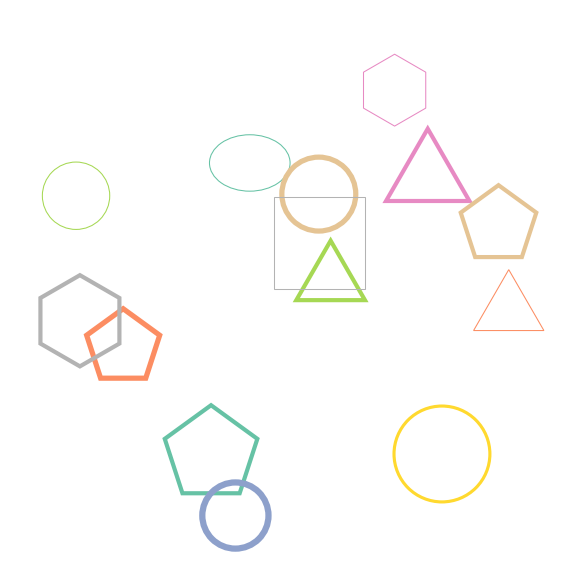[{"shape": "oval", "thickness": 0.5, "radius": 0.35, "center": [0.433, 0.717]}, {"shape": "pentagon", "thickness": 2, "radius": 0.42, "center": [0.365, 0.213]}, {"shape": "triangle", "thickness": 0.5, "radius": 0.35, "center": [0.881, 0.462]}, {"shape": "pentagon", "thickness": 2.5, "radius": 0.33, "center": [0.213, 0.398]}, {"shape": "circle", "thickness": 3, "radius": 0.29, "center": [0.408, 0.106]}, {"shape": "hexagon", "thickness": 0.5, "radius": 0.31, "center": [0.683, 0.843]}, {"shape": "triangle", "thickness": 2, "radius": 0.42, "center": [0.741, 0.693]}, {"shape": "triangle", "thickness": 2, "radius": 0.34, "center": [0.573, 0.514]}, {"shape": "circle", "thickness": 0.5, "radius": 0.29, "center": [0.132, 0.66]}, {"shape": "circle", "thickness": 1.5, "radius": 0.42, "center": [0.765, 0.213]}, {"shape": "pentagon", "thickness": 2, "radius": 0.34, "center": [0.863, 0.61]}, {"shape": "circle", "thickness": 2.5, "radius": 0.32, "center": [0.552, 0.663]}, {"shape": "hexagon", "thickness": 2, "radius": 0.39, "center": [0.138, 0.444]}, {"shape": "square", "thickness": 0.5, "radius": 0.39, "center": [0.553, 0.578]}]